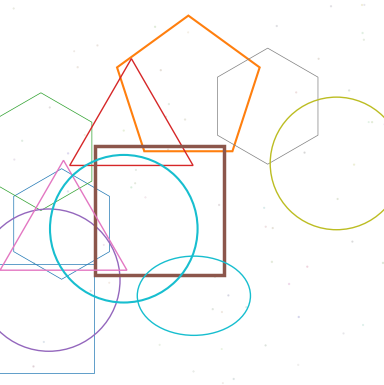[{"shape": "square", "thickness": 0.5, "radius": 0.71, "center": [0.104, 0.173]}, {"shape": "hexagon", "thickness": 0.5, "radius": 0.72, "center": [0.16, 0.418]}, {"shape": "pentagon", "thickness": 1.5, "radius": 0.97, "center": [0.489, 0.765]}, {"shape": "hexagon", "thickness": 0.5, "radius": 0.76, "center": [0.106, 0.606]}, {"shape": "triangle", "thickness": 1, "radius": 0.92, "center": [0.341, 0.663]}, {"shape": "circle", "thickness": 1, "radius": 0.92, "center": [0.127, 0.272]}, {"shape": "square", "thickness": 2.5, "radius": 0.83, "center": [0.414, 0.453]}, {"shape": "triangle", "thickness": 1, "radius": 0.95, "center": [0.165, 0.393]}, {"shape": "hexagon", "thickness": 0.5, "radius": 0.75, "center": [0.695, 0.724]}, {"shape": "circle", "thickness": 1, "radius": 0.86, "center": [0.874, 0.576]}, {"shape": "oval", "thickness": 1, "radius": 0.73, "center": [0.504, 0.232]}, {"shape": "circle", "thickness": 1.5, "radius": 0.96, "center": [0.322, 0.406]}]